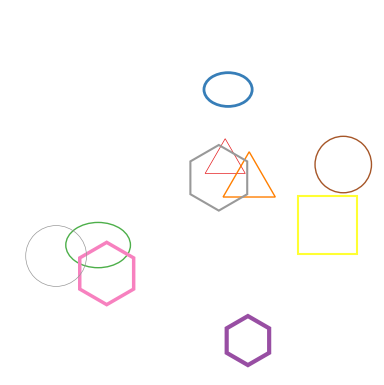[{"shape": "triangle", "thickness": 0.5, "radius": 0.3, "center": [0.585, 0.58]}, {"shape": "oval", "thickness": 2, "radius": 0.31, "center": [0.592, 0.767]}, {"shape": "oval", "thickness": 1, "radius": 0.42, "center": [0.255, 0.363]}, {"shape": "hexagon", "thickness": 3, "radius": 0.32, "center": [0.644, 0.115]}, {"shape": "triangle", "thickness": 1, "radius": 0.39, "center": [0.647, 0.527]}, {"shape": "square", "thickness": 1.5, "radius": 0.38, "center": [0.851, 0.416]}, {"shape": "circle", "thickness": 1, "radius": 0.37, "center": [0.892, 0.573]}, {"shape": "hexagon", "thickness": 2.5, "radius": 0.4, "center": [0.277, 0.29]}, {"shape": "circle", "thickness": 0.5, "radius": 0.4, "center": [0.146, 0.335]}, {"shape": "hexagon", "thickness": 1.5, "radius": 0.43, "center": [0.568, 0.538]}]